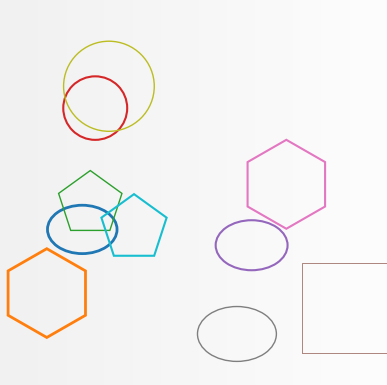[{"shape": "oval", "thickness": 2, "radius": 0.45, "center": [0.212, 0.404]}, {"shape": "hexagon", "thickness": 2, "radius": 0.58, "center": [0.121, 0.239]}, {"shape": "pentagon", "thickness": 1, "radius": 0.43, "center": [0.233, 0.471]}, {"shape": "circle", "thickness": 1.5, "radius": 0.41, "center": [0.246, 0.719]}, {"shape": "oval", "thickness": 1.5, "radius": 0.46, "center": [0.649, 0.363]}, {"shape": "square", "thickness": 0.5, "radius": 0.58, "center": [0.897, 0.199]}, {"shape": "hexagon", "thickness": 1.5, "radius": 0.58, "center": [0.739, 0.521]}, {"shape": "oval", "thickness": 1, "radius": 0.51, "center": [0.611, 0.133]}, {"shape": "circle", "thickness": 1, "radius": 0.59, "center": [0.281, 0.776]}, {"shape": "pentagon", "thickness": 1.5, "radius": 0.44, "center": [0.346, 0.407]}]